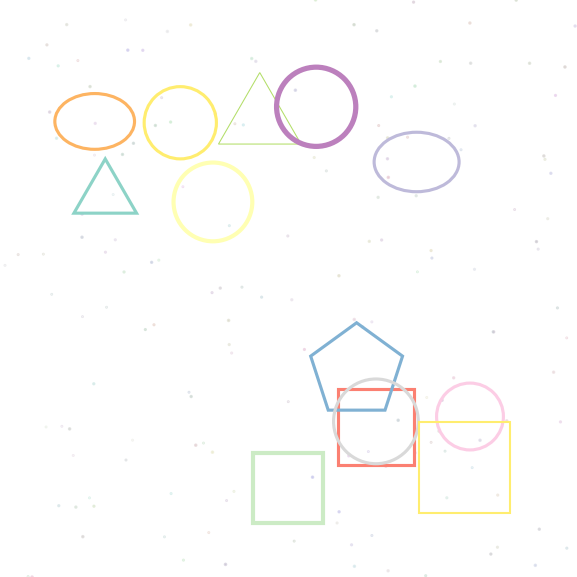[{"shape": "triangle", "thickness": 1.5, "radius": 0.31, "center": [0.182, 0.661]}, {"shape": "circle", "thickness": 2, "radius": 0.34, "center": [0.369, 0.649]}, {"shape": "oval", "thickness": 1.5, "radius": 0.37, "center": [0.721, 0.719]}, {"shape": "square", "thickness": 1.5, "radius": 0.33, "center": [0.651, 0.26]}, {"shape": "pentagon", "thickness": 1.5, "radius": 0.42, "center": [0.618, 0.357]}, {"shape": "oval", "thickness": 1.5, "radius": 0.34, "center": [0.164, 0.789]}, {"shape": "triangle", "thickness": 0.5, "radius": 0.41, "center": [0.45, 0.791]}, {"shape": "circle", "thickness": 1.5, "radius": 0.29, "center": [0.814, 0.278]}, {"shape": "circle", "thickness": 1.5, "radius": 0.37, "center": [0.651, 0.27]}, {"shape": "circle", "thickness": 2.5, "radius": 0.34, "center": [0.548, 0.814]}, {"shape": "square", "thickness": 2, "radius": 0.3, "center": [0.498, 0.154]}, {"shape": "circle", "thickness": 1.5, "radius": 0.31, "center": [0.312, 0.787]}, {"shape": "square", "thickness": 1, "radius": 0.39, "center": [0.804, 0.189]}]